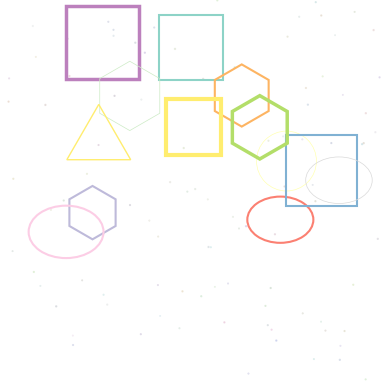[{"shape": "square", "thickness": 1.5, "radius": 0.42, "center": [0.497, 0.876]}, {"shape": "circle", "thickness": 0.5, "radius": 0.39, "center": [0.744, 0.582]}, {"shape": "hexagon", "thickness": 1.5, "radius": 0.35, "center": [0.24, 0.448]}, {"shape": "oval", "thickness": 1.5, "radius": 0.43, "center": [0.728, 0.429]}, {"shape": "square", "thickness": 1.5, "radius": 0.46, "center": [0.835, 0.557]}, {"shape": "hexagon", "thickness": 1.5, "radius": 0.4, "center": [0.628, 0.752]}, {"shape": "hexagon", "thickness": 2.5, "radius": 0.41, "center": [0.675, 0.669]}, {"shape": "oval", "thickness": 1.5, "radius": 0.49, "center": [0.172, 0.398]}, {"shape": "oval", "thickness": 0.5, "radius": 0.43, "center": [0.88, 0.532]}, {"shape": "square", "thickness": 2.5, "radius": 0.47, "center": [0.266, 0.891]}, {"shape": "hexagon", "thickness": 0.5, "radius": 0.45, "center": [0.337, 0.751]}, {"shape": "triangle", "thickness": 1, "radius": 0.48, "center": [0.257, 0.633]}, {"shape": "square", "thickness": 3, "radius": 0.36, "center": [0.502, 0.67]}]